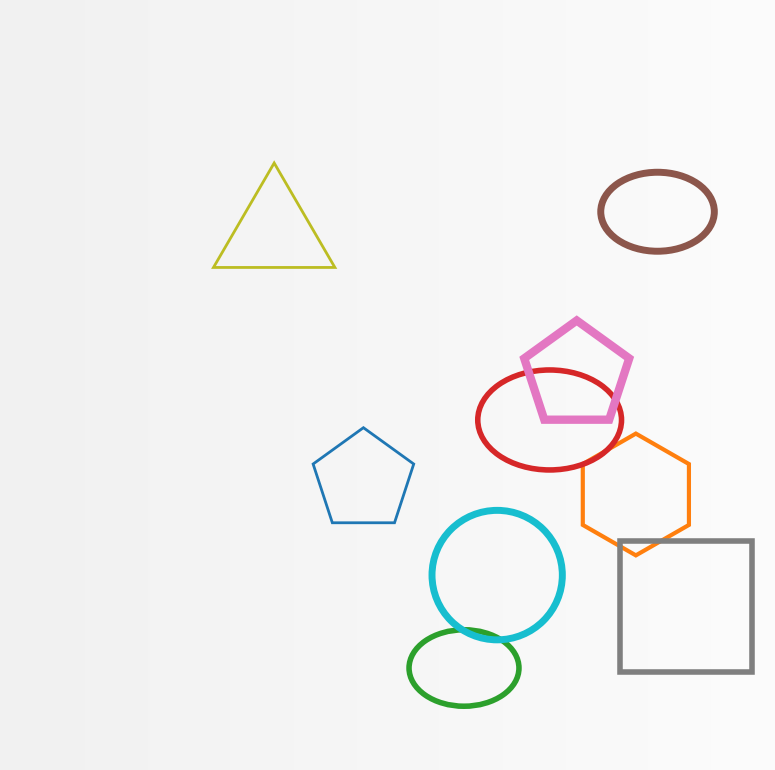[{"shape": "pentagon", "thickness": 1, "radius": 0.34, "center": [0.469, 0.376]}, {"shape": "hexagon", "thickness": 1.5, "radius": 0.4, "center": [0.82, 0.358]}, {"shape": "oval", "thickness": 2, "radius": 0.35, "center": [0.599, 0.132]}, {"shape": "oval", "thickness": 2, "radius": 0.46, "center": [0.709, 0.455]}, {"shape": "oval", "thickness": 2.5, "radius": 0.37, "center": [0.848, 0.725]}, {"shape": "pentagon", "thickness": 3, "radius": 0.36, "center": [0.744, 0.513]}, {"shape": "square", "thickness": 2, "radius": 0.43, "center": [0.885, 0.213]}, {"shape": "triangle", "thickness": 1, "radius": 0.45, "center": [0.354, 0.698]}, {"shape": "circle", "thickness": 2.5, "radius": 0.42, "center": [0.642, 0.253]}]